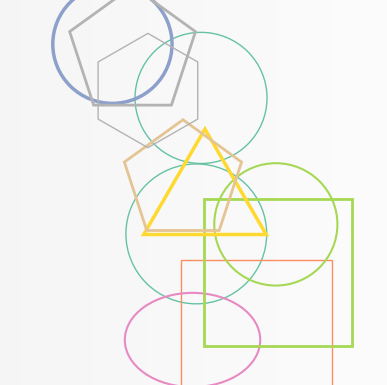[{"shape": "circle", "thickness": 1, "radius": 0.91, "center": [0.507, 0.392]}, {"shape": "circle", "thickness": 1, "radius": 0.85, "center": [0.519, 0.746]}, {"shape": "square", "thickness": 1, "radius": 0.97, "center": [0.662, 0.129]}, {"shape": "circle", "thickness": 2.5, "radius": 0.77, "center": [0.29, 0.885]}, {"shape": "oval", "thickness": 1.5, "radius": 0.87, "center": [0.497, 0.117]}, {"shape": "circle", "thickness": 1.5, "radius": 0.79, "center": [0.712, 0.417]}, {"shape": "square", "thickness": 2, "radius": 0.95, "center": [0.718, 0.292]}, {"shape": "triangle", "thickness": 2.5, "radius": 0.91, "center": [0.529, 0.482]}, {"shape": "pentagon", "thickness": 2, "radius": 0.79, "center": [0.472, 0.53]}, {"shape": "hexagon", "thickness": 1, "radius": 0.74, "center": [0.382, 0.765]}, {"shape": "pentagon", "thickness": 2, "radius": 0.85, "center": [0.342, 0.865]}]